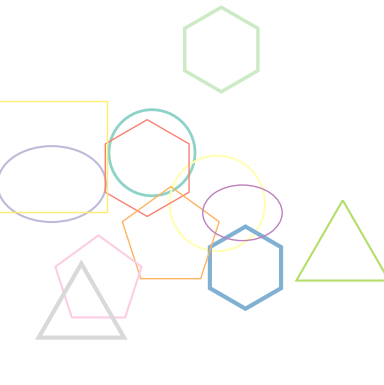[{"shape": "circle", "thickness": 2, "radius": 0.56, "center": [0.395, 0.603]}, {"shape": "circle", "thickness": 1.5, "radius": 0.62, "center": [0.564, 0.472]}, {"shape": "oval", "thickness": 1.5, "radius": 0.7, "center": [0.134, 0.522]}, {"shape": "hexagon", "thickness": 1, "radius": 0.63, "center": [0.382, 0.563]}, {"shape": "hexagon", "thickness": 3, "radius": 0.53, "center": [0.638, 0.305]}, {"shape": "pentagon", "thickness": 1, "radius": 0.66, "center": [0.444, 0.383]}, {"shape": "triangle", "thickness": 1.5, "radius": 0.69, "center": [0.89, 0.341]}, {"shape": "pentagon", "thickness": 1.5, "radius": 0.59, "center": [0.256, 0.271]}, {"shape": "triangle", "thickness": 3, "radius": 0.64, "center": [0.211, 0.187]}, {"shape": "oval", "thickness": 1, "radius": 0.52, "center": [0.63, 0.447]}, {"shape": "hexagon", "thickness": 2.5, "radius": 0.55, "center": [0.575, 0.871]}, {"shape": "square", "thickness": 1, "radius": 0.72, "center": [0.133, 0.594]}]